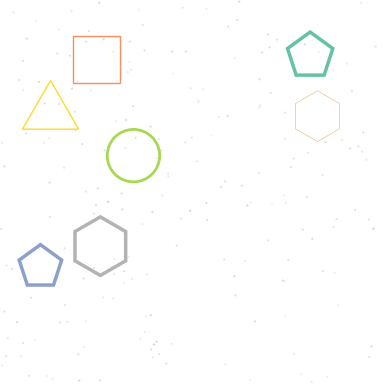[{"shape": "pentagon", "thickness": 2.5, "radius": 0.31, "center": [0.806, 0.855]}, {"shape": "square", "thickness": 1, "radius": 0.3, "center": [0.251, 0.845]}, {"shape": "pentagon", "thickness": 2.5, "radius": 0.29, "center": [0.105, 0.307]}, {"shape": "circle", "thickness": 2, "radius": 0.34, "center": [0.347, 0.596]}, {"shape": "triangle", "thickness": 1, "radius": 0.42, "center": [0.131, 0.707]}, {"shape": "hexagon", "thickness": 0.5, "radius": 0.33, "center": [0.825, 0.698]}, {"shape": "hexagon", "thickness": 2.5, "radius": 0.38, "center": [0.261, 0.361]}]